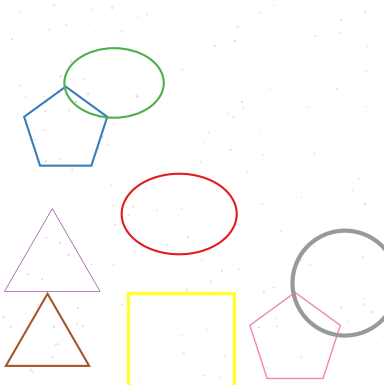[{"shape": "oval", "thickness": 1.5, "radius": 0.75, "center": [0.465, 0.444]}, {"shape": "pentagon", "thickness": 1.5, "radius": 0.57, "center": [0.171, 0.662]}, {"shape": "oval", "thickness": 1.5, "radius": 0.65, "center": [0.296, 0.785]}, {"shape": "triangle", "thickness": 0.5, "radius": 0.72, "center": [0.136, 0.315]}, {"shape": "square", "thickness": 2.5, "radius": 0.68, "center": [0.47, 0.102]}, {"shape": "triangle", "thickness": 1.5, "radius": 0.62, "center": [0.123, 0.112]}, {"shape": "pentagon", "thickness": 1, "radius": 0.62, "center": [0.766, 0.117]}, {"shape": "circle", "thickness": 3, "radius": 0.68, "center": [0.896, 0.265]}]